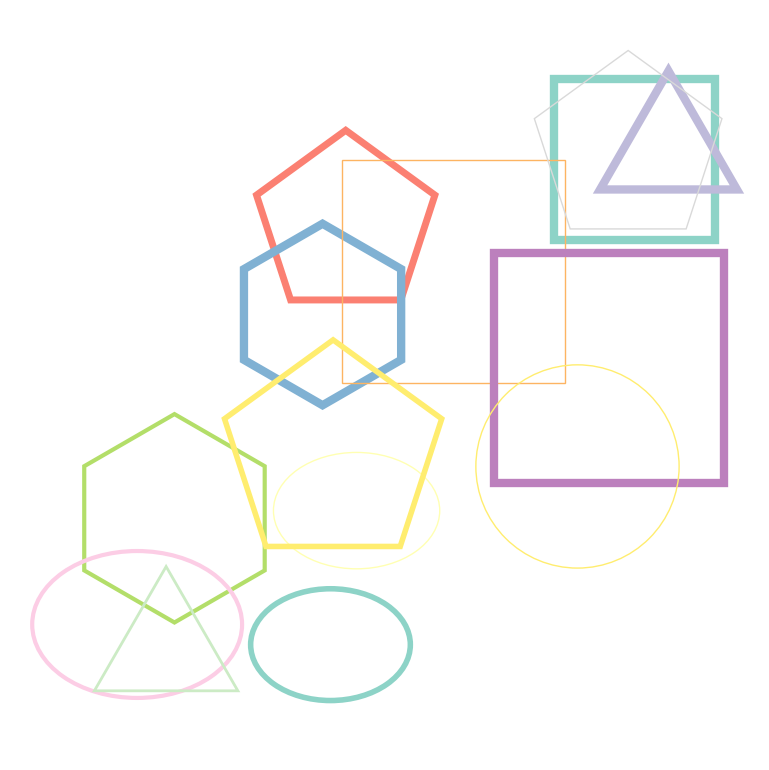[{"shape": "square", "thickness": 3, "radius": 0.52, "center": [0.824, 0.793]}, {"shape": "oval", "thickness": 2, "radius": 0.52, "center": [0.429, 0.163]}, {"shape": "oval", "thickness": 0.5, "radius": 0.54, "center": [0.463, 0.337]}, {"shape": "triangle", "thickness": 3, "radius": 0.51, "center": [0.868, 0.805]}, {"shape": "pentagon", "thickness": 2.5, "radius": 0.61, "center": [0.449, 0.709]}, {"shape": "hexagon", "thickness": 3, "radius": 0.59, "center": [0.419, 0.592]}, {"shape": "square", "thickness": 0.5, "radius": 0.72, "center": [0.589, 0.647]}, {"shape": "hexagon", "thickness": 1.5, "radius": 0.68, "center": [0.227, 0.327]}, {"shape": "oval", "thickness": 1.5, "radius": 0.68, "center": [0.178, 0.189]}, {"shape": "pentagon", "thickness": 0.5, "radius": 0.64, "center": [0.816, 0.806]}, {"shape": "square", "thickness": 3, "radius": 0.75, "center": [0.79, 0.522]}, {"shape": "triangle", "thickness": 1, "radius": 0.54, "center": [0.216, 0.157]}, {"shape": "circle", "thickness": 0.5, "radius": 0.66, "center": [0.75, 0.394]}, {"shape": "pentagon", "thickness": 2, "radius": 0.74, "center": [0.433, 0.41]}]